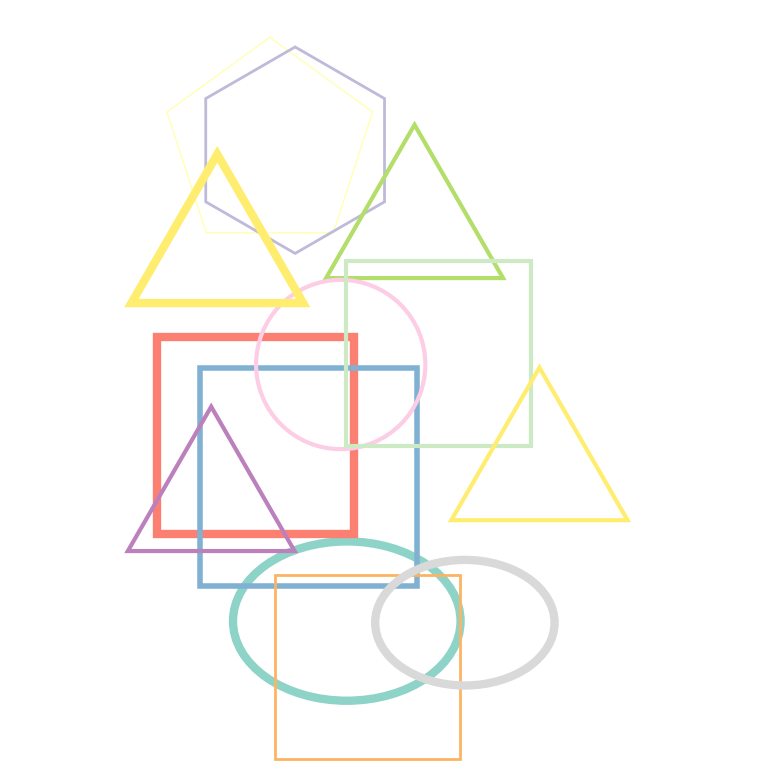[{"shape": "oval", "thickness": 3, "radius": 0.74, "center": [0.45, 0.193]}, {"shape": "pentagon", "thickness": 0.5, "radius": 0.7, "center": [0.35, 0.811]}, {"shape": "hexagon", "thickness": 1, "radius": 0.67, "center": [0.383, 0.805]}, {"shape": "square", "thickness": 3, "radius": 0.64, "center": [0.332, 0.434]}, {"shape": "square", "thickness": 2, "radius": 0.71, "center": [0.401, 0.38]}, {"shape": "square", "thickness": 1, "radius": 0.6, "center": [0.477, 0.134]}, {"shape": "triangle", "thickness": 1.5, "radius": 0.66, "center": [0.538, 0.705]}, {"shape": "circle", "thickness": 1.5, "radius": 0.55, "center": [0.442, 0.527]}, {"shape": "oval", "thickness": 3, "radius": 0.58, "center": [0.604, 0.191]}, {"shape": "triangle", "thickness": 1.5, "radius": 0.63, "center": [0.274, 0.347]}, {"shape": "square", "thickness": 1.5, "radius": 0.6, "center": [0.569, 0.541]}, {"shape": "triangle", "thickness": 1.5, "radius": 0.66, "center": [0.701, 0.39]}, {"shape": "triangle", "thickness": 3, "radius": 0.64, "center": [0.282, 0.671]}]